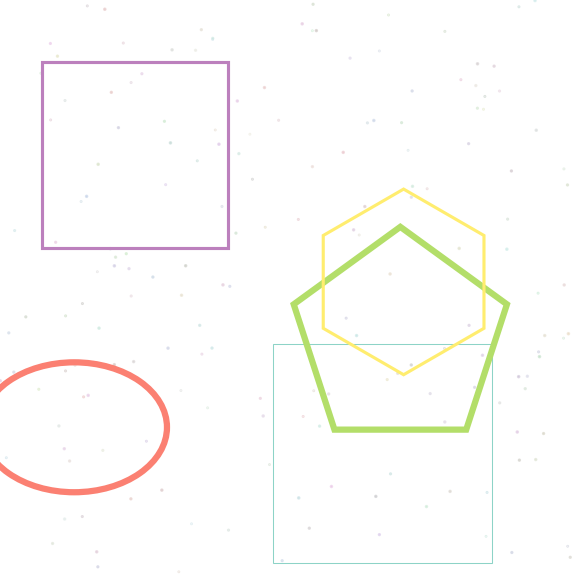[{"shape": "square", "thickness": 0.5, "radius": 0.95, "center": [0.662, 0.214]}, {"shape": "oval", "thickness": 3, "radius": 0.8, "center": [0.128, 0.259]}, {"shape": "pentagon", "thickness": 3, "radius": 0.97, "center": [0.693, 0.412]}, {"shape": "square", "thickness": 1.5, "radius": 0.8, "center": [0.234, 0.73]}, {"shape": "hexagon", "thickness": 1.5, "radius": 0.8, "center": [0.699, 0.511]}]